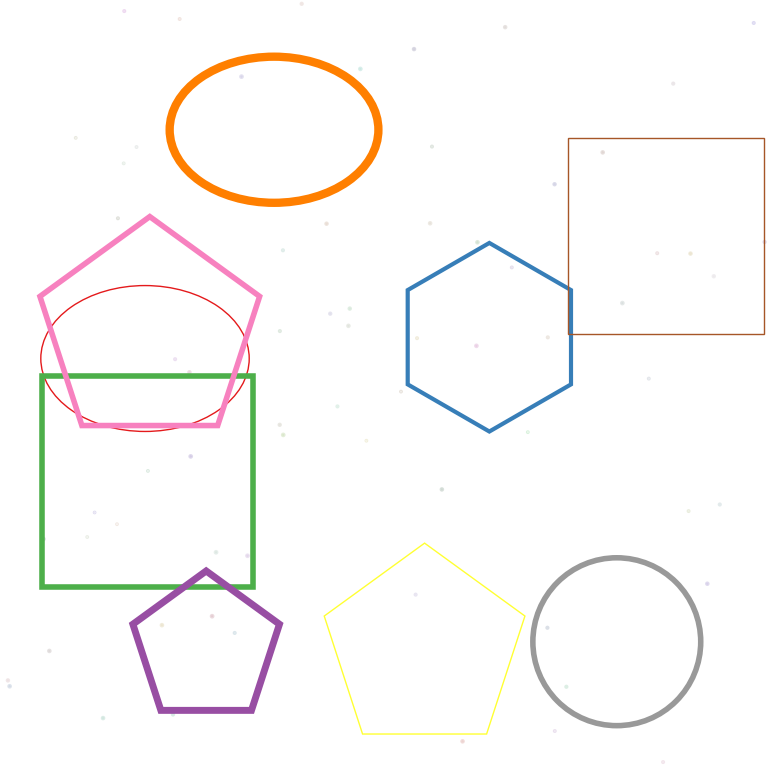[{"shape": "oval", "thickness": 0.5, "radius": 0.68, "center": [0.188, 0.534]}, {"shape": "hexagon", "thickness": 1.5, "radius": 0.61, "center": [0.636, 0.562]}, {"shape": "square", "thickness": 2, "radius": 0.69, "center": [0.192, 0.375]}, {"shape": "pentagon", "thickness": 2.5, "radius": 0.5, "center": [0.268, 0.158]}, {"shape": "oval", "thickness": 3, "radius": 0.68, "center": [0.356, 0.832]}, {"shape": "pentagon", "thickness": 0.5, "radius": 0.69, "center": [0.551, 0.158]}, {"shape": "square", "thickness": 0.5, "radius": 0.64, "center": [0.865, 0.693]}, {"shape": "pentagon", "thickness": 2, "radius": 0.75, "center": [0.195, 0.569]}, {"shape": "circle", "thickness": 2, "radius": 0.55, "center": [0.801, 0.167]}]